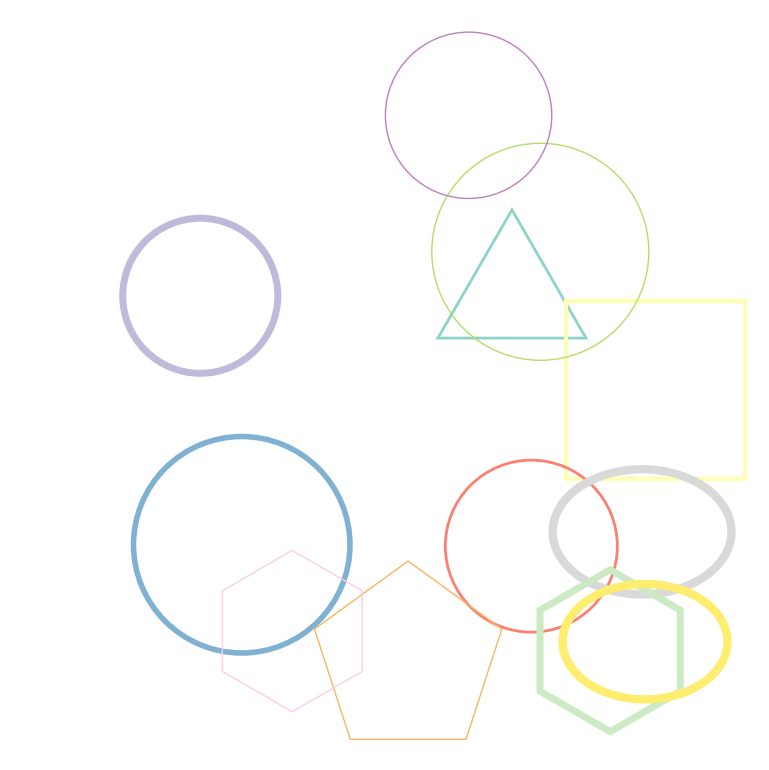[{"shape": "triangle", "thickness": 1, "radius": 0.56, "center": [0.665, 0.616]}, {"shape": "square", "thickness": 1.5, "radius": 0.58, "center": [0.851, 0.493]}, {"shape": "circle", "thickness": 2.5, "radius": 0.5, "center": [0.26, 0.616]}, {"shape": "circle", "thickness": 1, "radius": 0.56, "center": [0.69, 0.291]}, {"shape": "circle", "thickness": 2, "radius": 0.7, "center": [0.314, 0.293]}, {"shape": "pentagon", "thickness": 0.5, "radius": 0.64, "center": [0.53, 0.143]}, {"shape": "circle", "thickness": 0.5, "radius": 0.7, "center": [0.702, 0.673]}, {"shape": "hexagon", "thickness": 0.5, "radius": 0.52, "center": [0.38, 0.18]}, {"shape": "oval", "thickness": 3, "radius": 0.58, "center": [0.834, 0.309]}, {"shape": "circle", "thickness": 0.5, "radius": 0.54, "center": [0.609, 0.85]}, {"shape": "hexagon", "thickness": 2.5, "radius": 0.53, "center": [0.792, 0.155]}, {"shape": "oval", "thickness": 3, "radius": 0.54, "center": [0.838, 0.167]}]